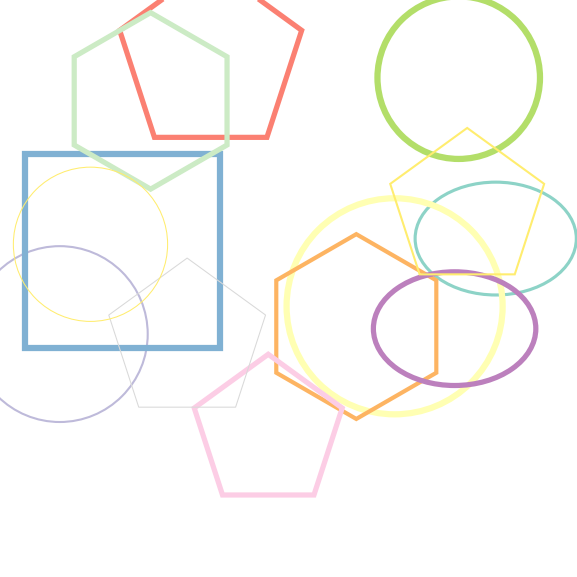[{"shape": "oval", "thickness": 1.5, "radius": 0.7, "center": [0.858, 0.586]}, {"shape": "circle", "thickness": 3, "radius": 0.94, "center": [0.683, 0.469]}, {"shape": "circle", "thickness": 1, "radius": 0.76, "center": [0.104, 0.421]}, {"shape": "pentagon", "thickness": 2.5, "radius": 0.83, "center": [0.365, 0.895]}, {"shape": "square", "thickness": 3, "radius": 0.84, "center": [0.213, 0.564]}, {"shape": "hexagon", "thickness": 2, "radius": 0.8, "center": [0.617, 0.434]}, {"shape": "circle", "thickness": 3, "radius": 0.7, "center": [0.794, 0.865]}, {"shape": "pentagon", "thickness": 2.5, "radius": 0.67, "center": [0.464, 0.251]}, {"shape": "pentagon", "thickness": 0.5, "radius": 0.71, "center": [0.324, 0.41]}, {"shape": "oval", "thickness": 2.5, "radius": 0.7, "center": [0.787, 0.43]}, {"shape": "hexagon", "thickness": 2.5, "radius": 0.76, "center": [0.261, 0.824]}, {"shape": "circle", "thickness": 0.5, "radius": 0.67, "center": [0.157, 0.576]}, {"shape": "pentagon", "thickness": 1, "radius": 0.7, "center": [0.809, 0.637]}]